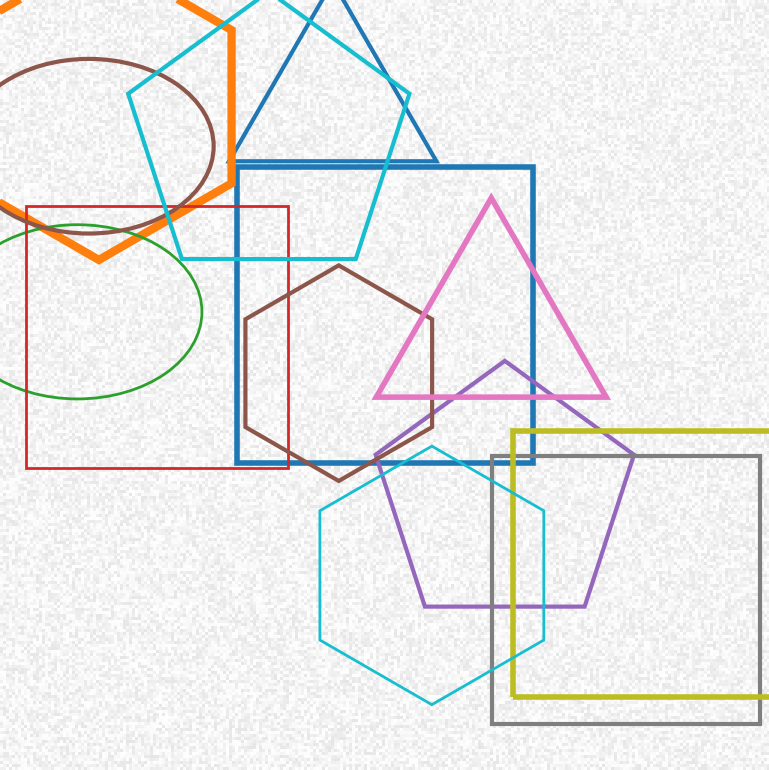[{"shape": "square", "thickness": 2, "radius": 0.96, "center": [0.5, 0.591]}, {"shape": "triangle", "thickness": 1.5, "radius": 0.78, "center": [0.432, 0.868]}, {"shape": "hexagon", "thickness": 3, "radius": 0.99, "center": [0.128, 0.861]}, {"shape": "oval", "thickness": 1, "radius": 0.81, "center": [0.101, 0.595]}, {"shape": "square", "thickness": 1, "radius": 0.85, "center": [0.204, 0.562]}, {"shape": "pentagon", "thickness": 1.5, "radius": 0.88, "center": [0.656, 0.355]}, {"shape": "hexagon", "thickness": 1.5, "radius": 0.7, "center": [0.44, 0.515]}, {"shape": "oval", "thickness": 1.5, "radius": 0.81, "center": [0.115, 0.81]}, {"shape": "triangle", "thickness": 2, "radius": 0.86, "center": [0.638, 0.57]}, {"shape": "square", "thickness": 1.5, "radius": 0.87, "center": [0.814, 0.234]}, {"shape": "square", "thickness": 2, "radius": 0.87, "center": [0.839, 0.268]}, {"shape": "hexagon", "thickness": 1, "radius": 0.84, "center": [0.561, 0.253]}, {"shape": "pentagon", "thickness": 1.5, "radius": 0.96, "center": [0.349, 0.819]}]